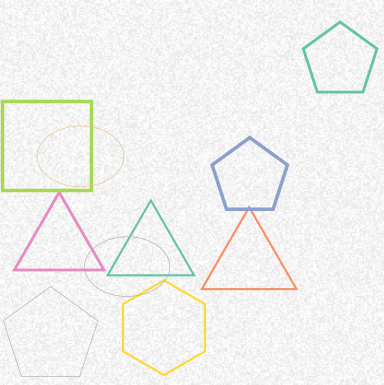[{"shape": "pentagon", "thickness": 2, "radius": 0.5, "center": [0.884, 0.842]}, {"shape": "triangle", "thickness": 1.5, "radius": 0.65, "center": [0.392, 0.35]}, {"shape": "triangle", "thickness": 1.5, "radius": 0.71, "center": [0.647, 0.32]}, {"shape": "pentagon", "thickness": 2.5, "radius": 0.51, "center": [0.649, 0.54]}, {"shape": "triangle", "thickness": 2, "radius": 0.67, "center": [0.154, 0.366]}, {"shape": "square", "thickness": 2.5, "radius": 0.58, "center": [0.121, 0.622]}, {"shape": "hexagon", "thickness": 1.5, "radius": 0.61, "center": [0.426, 0.149]}, {"shape": "oval", "thickness": 0.5, "radius": 0.56, "center": [0.209, 0.594]}, {"shape": "oval", "thickness": 0.5, "radius": 0.55, "center": [0.33, 0.307]}, {"shape": "pentagon", "thickness": 0.5, "radius": 0.65, "center": [0.131, 0.127]}]